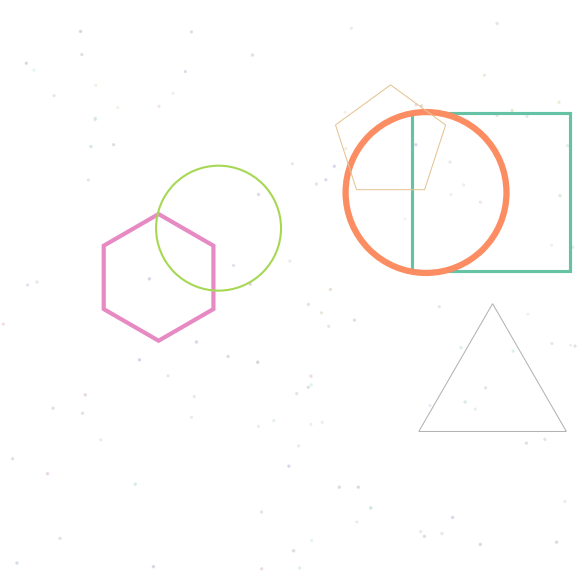[{"shape": "square", "thickness": 1.5, "radius": 0.68, "center": [0.851, 0.667]}, {"shape": "circle", "thickness": 3, "radius": 0.7, "center": [0.738, 0.666]}, {"shape": "hexagon", "thickness": 2, "radius": 0.55, "center": [0.275, 0.519]}, {"shape": "circle", "thickness": 1, "radius": 0.54, "center": [0.378, 0.604]}, {"shape": "pentagon", "thickness": 0.5, "radius": 0.5, "center": [0.676, 0.752]}, {"shape": "triangle", "thickness": 0.5, "radius": 0.74, "center": [0.853, 0.326]}]